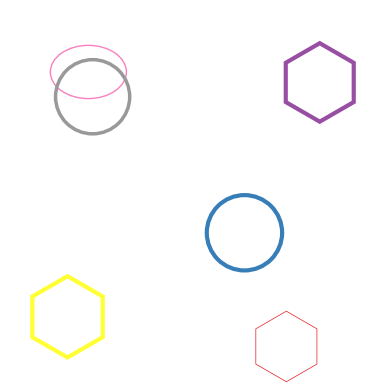[{"shape": "hexagon", "thickness": 0.5, "radius": 0.46, "center": [0.744, 0.1]}, {"shape": "circle", "thickness": 3, "radius": 0.49, "center": [0.635, 0.395]}, {"shape": "hexagon", "thickness": 3, "radius": 0.51, "center": [0.831, 0.786]}, {"shape": "hexagon", "thickness": 3, "radius": 0.53, "center": [0.175, 0.177]}, {"shape": "oval", "thickness": 1, "radius": 0.49, "center": [0.23, 0.813]}, {"shape": "circle", "thickness": 2.5, "radius": 0.48, "center": [0.241, 0.749]}]